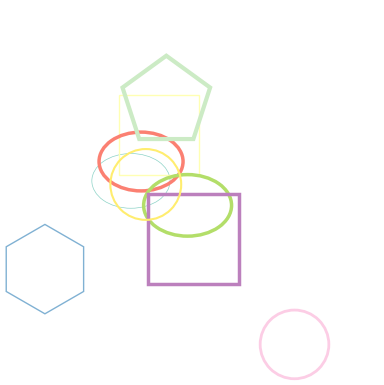[{"shape": "oval", "thickness": 0.5, "radius": 0.51, "center": [0.34, 0.53]}, {"shape": "square", "thickness": 1, "radius": 0.52, "center": [0.412, 0.649]}, {"shape": "oval", "thickness": 2.5, "radius": 0.55, "center": [0.366, 0.58]}, {"shape": "hexagon", "thickness": 1, "radius": 0.58, "center": [0.117, 0.301]}, {"shape": "oval", "thickness": 2.5, "radius": 0.57, "center": [0.487, 0.467]}, {"shape": "circle", "thickness": 2, "radius": 0.45, "center": [0.765, 0.105]}, {"shape": "square", "thickness": 2.5, "radius": 0.59, "center": [0.503, 0.38]}, {"shape": "pentagon", "thickness": 3, "radius": 0.6, "center": [0.432, 0.736]}, {"shape": "circle", "thickness": 1.5, "radius": 0.46, "center": [0.379, 0.521]}]